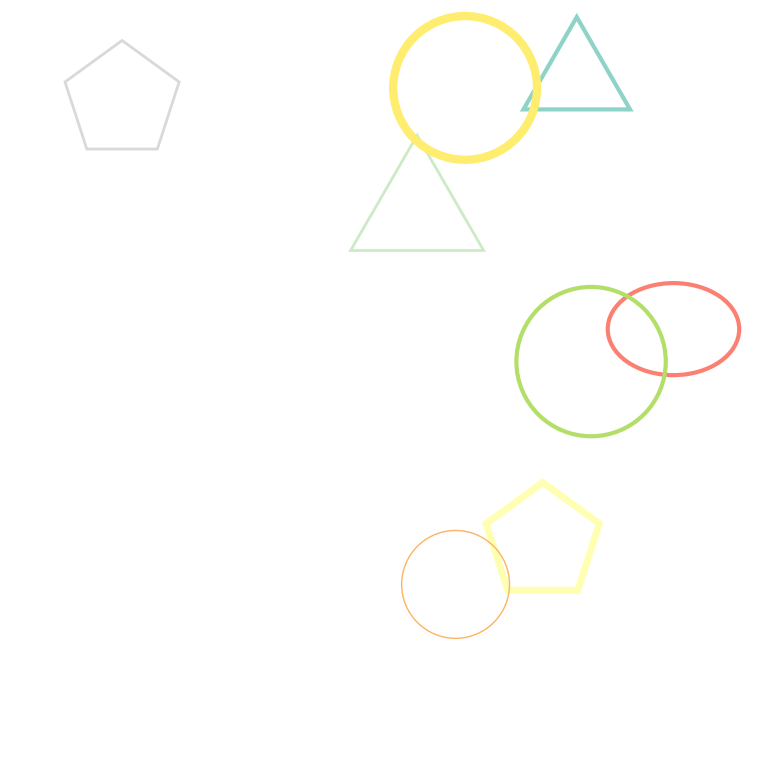[{"shape": "triangle", "thickness": 1.5, "radius": 0.4, "center": [0.749, 0.898]}, {"shape": "pentagon", "thickness": 2.5, "radius": 0.39, "center": [0.705, 0.296]}, {"shape": "oval", "thickness": 1.5, "radius": 0.43, "center": [0.875, 0.573]}, {"shape": "circle", "thickness": 0.5, "radius": 0.35, "center": [0.592, 0.241]}, {"shape": "circle", "thickness": 1.5, "radius": 0.48, "center": [0.768, 0.53]}, {"shape": "pentagon", "thickness": 1, "radius": 0.39, "center": [0.159, 0.869]}, {"shape": "triangle", "thickness": 1, "radius": 0.5, "center": [0.542, 0.725]}, {"shape": "circle", "thickness": 3, "radius": 0.47, "center": [0.604, 0.886]}]